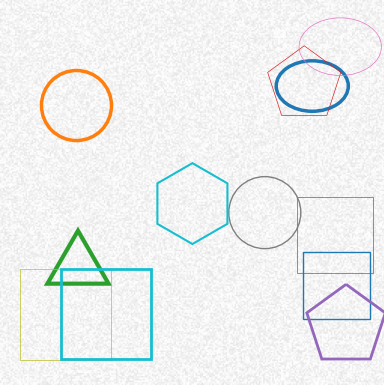[{"shape": "oval", "thickness": 2.5, "radius": 0.47, "center": [0.811, 0.777]}, {"shape": "square", "thickness": 1, "radius": 0.43, "center": [0.873, 0.258]}, {"shape": "circle", "thickness": 2.5, "radius": 0.45, "center": [0.199, 0.726]}, {"shape": "triangle", "thickness": 3, "radius": 0.46, "center": [0.203, 0.309]}, {"shape": "pentagon", "thickness": 0.5, "radius": 0.5, "center": [0.79, 0.781]}, {"shape": "pentagon", "thickness": 2, "radius": 0.54, "center": [0.899, 0.154]}, {"shape": "square", "thickness": 0.5, "radius": 0.5, "center": [0.87, 0.39]}, {"shape": "oval", "thickness": 0.5, "radius": 0.53, "center": [0.884, 0.879]}, {"shape": "circle", "thickness": 1, "radius": 0.47, "center": [0.688, 0.448]}, {"shape": "square", "thickness": 0.5, "radius": 0.59, "center": [0.17, 0.183]}, {"shape": "square", "thickness": 2, "radius": 0.58, "center": [0.274, 0.185]}, {"shape": "hexagon", "thickness": 1.5, "radius": 0.53, "center": [0.5, 0.471]}]